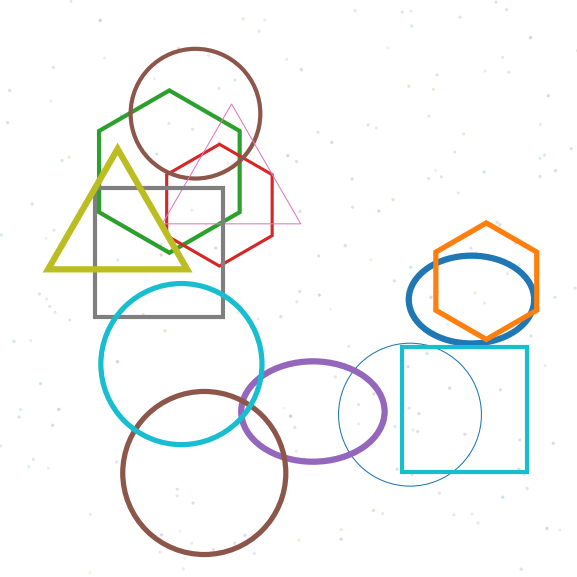[{"shape": "circle", "thickness": 0.5, "radius": 0.62, "center": [0.71, 0.281]}, {"shape": "oval", "thickness": 3, "radius": 0.54, "center": [0.816, 0.48]}, {"shape": "hexagon", "thickness": 2.5, "radius": 0.5, "center": [0.842, 0.512]}, {"shape": "hexagon", "thickness": 2, "radius": 0.7, "center": [0.293, 0.702]}, {"shape": "hexagon", "thickness": 1.5, "radius": 0.53, "center": [0.38, 0.644]}, {"shape": "oval", "thickness": 3, "radius": 0.62, "center": [0.542, 0.287]}, {"shape": "circle", "thickness": 2.5, "radius": 0.71, "center": [0.354, 0.18]}, {"shape": "circle", "thickness": 2, "radius": 0.56, "center": [0.338, 0.802]}, {"shape": "triangle", "thickness": 0.5, "radius": 0.69, "center": [0.401, 0.681]}, {"shape": "square", "thickness": 2, "radius": 0.56, "center": [0.275, 0.562]}, {"shape": "triangle", "thickness": 3, "radius": 0.7, "center": [0.204, 0.602]}, {"shape": "circle", "thickness": 2.5, "radius": 0.7, "center": [0.314, 0.369]}, {"shape": "square", "thickness": 2, "radius": 0.54, "center": [0.804, 0.29]}]